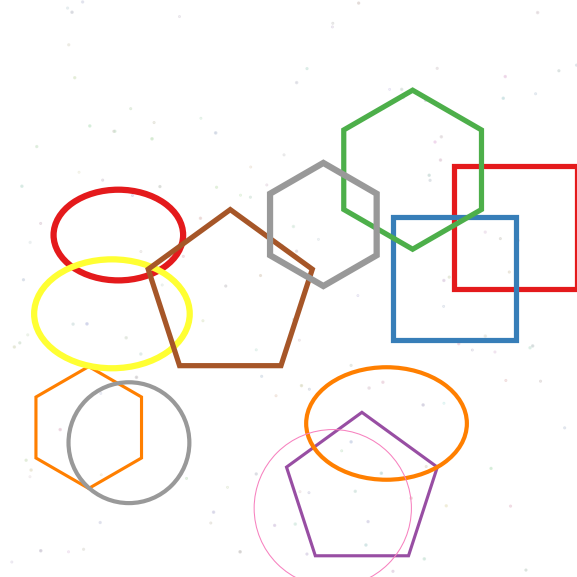[{"shape": "oval", "thickness": 3, "radius": 0.56, "center": [0.205, 0.592]}, {"shape": "square", "thickness": 2.5, "radius": 0.53, "center": [0.893, 0.606]}, {"shape": "square", "thickness": 2.5, "radius": 0.53, "center": [0.787, 0.517]}, {"shape": "hexagon", "thickness": 2.5, "radius": 0.69, "center": [0.715, 0.705]}, {"shape": "pentagon", "thickness": 1.5, "radius": 0.69, "center": [0.627, 0.148]}, {"shape": "hexagon", "thickness": 1.5, "radius": 0.53, "center": [0.154, 0.259]}, {"shape": "oval", "thickness": 2, "radius": 0.7, "center": [0.669, 0.266]}, {"shape": "oval", "thickness": 3, "radius": 0.67, "center": [0.194, 0.456]}, {"shape": "pentagon", "thickness": 2.5, "radius": 0.75, "center": [0.399, 0.487]}, {"shape": "circle", "thickness": 0.5, "radius": 0.68, "center": [0.576, 0.119]}, {"shape": "hexagon", "thickness": 3, "radius": 0.53, "center": [0.56, 0.61]}, {"shape": "circle", "thickness": 2, "radius": 0.52, "center": [0.223, 0.233]}]